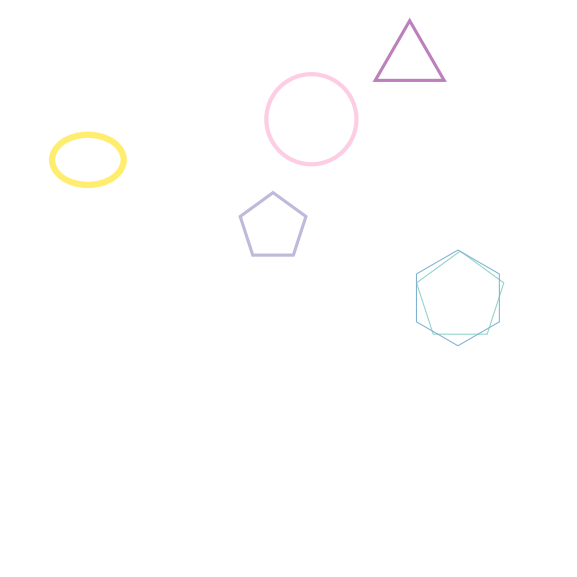[{"shape": "pentagon", "thickness": 0.5, "radius": 0.4, "center": [0.797, 0.485]}, {"shape": "pentagon", "thickness": 1.5, "radius": 0.3, "center": [0.473, 0.606]}, {"shape": "hexagon", "thickness": 0.5, "radius": 0.41, "center": [0.793, 0.483]}, {"shape": "circle", "thickness": 2, "radius": 0.39, "center": [0.539, 0.793]}, {"shape": "triangle", "thickness": 1.5, "radius": 0.34, "center": [0.709, 0.894]}, {"shape": "oval", "thickness": 3, "radius": 0.31, "center": [0.152, 0.722]}]